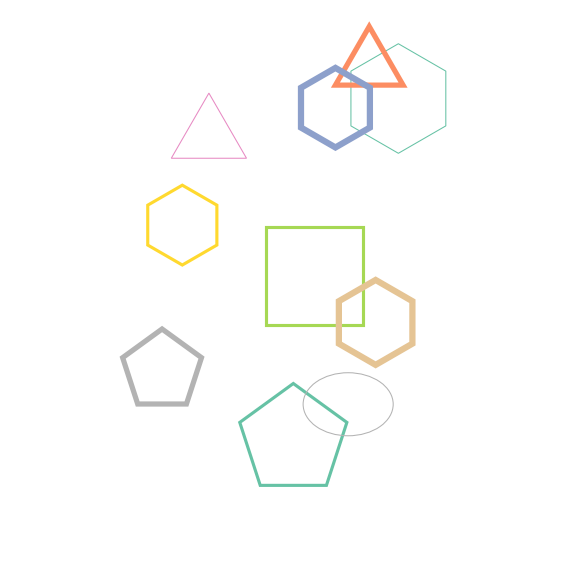[{"shape": "pentagon", "thickness": 1.5, "radius": 0.49, "center": [0.508, 0.238]}, {"shape": "hexagon", "thickness": 0.5, "radius": 0.47, "center": [0.69, 0.829]}, {"shape": "triangle", "thickness": 2.5, "radius": 0.34, "center": [0.639, 0.886]}, {"shape": "hexagon", "thickness": 3, "radius": 0.34, "center": [0.581, 0.813]}, {"shape": "triangle", "thickness": 0.5, "radius": 0.38, "center": [0.362, 0.763]}, {"shape": "square", "thickness": 1.5, "radius": 0.42, "center": [0.545, 0.521]}, {"shape": "hexagon", "thickness": 1.5, "radius": 0.35, "center": [0.316, 0.609]}, {"shape": "hexagon", "thickness": 3, "radius": 0.37, "center": [0.65, 0.441]}, {"shape": "pentagon", "thickness": 2.5, "radius": 0.36, "center": [0.281, 0.358]}, {"shape": "oval", "thickness": 0.5, "radius": 0.39, "center": [0.603, 0.299]}]